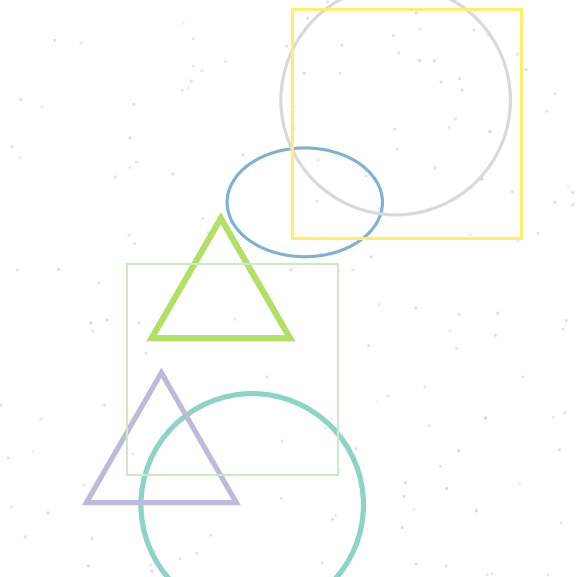[{"shape": "circle", "thickness": 2.5, "radius": 0.96, "center": [0.437, 0.125]}, {"shape": "triangle", "thickness": 2.5, "radius": 0.75, "center": [0.279, 0.204]}, {"shape": "oval", "thickness": 1.5, "radius": 0.67, "center": [0.528, 0.649]}, {"shape": "triangle", "thickness": 3, "radius": 0.69, "center": [0.382, 0.483]}, {"shape": "circle", "thickness": 1.5, "radius": 0.99, "center": [0.685, 0.826]}, {"shape": "square", "thickness": 1, "radius": 0.91, "center": [0.402, 0.359]}, {"shape": "square", "thickness": 1.5, "radius": 0.99, "center": [0.703, 0.785]}]